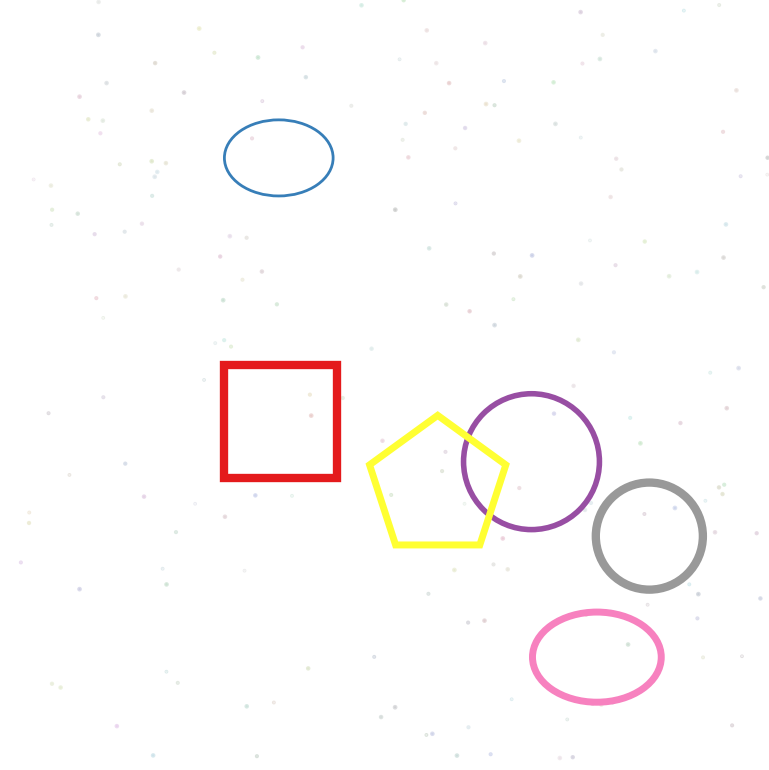[{"shape": "square", "thickness": 3, "radius": 0.37, "center": [0.364, 0.453]}, {"shape": "oval", "thickness": 1, "radius": 0.35, "center": [0.362, 0.795]}, {"shape": "circle", "thickness": 2, "radius": 0.44, "center": [0.69, 0.4]}, {"shape": "pentagon", "thickness": 2.5, "radius": 0.47, "center": [0.568, 0.368]}, {"shape": "oval", "thickness": 2.5, "radius": 0.42, "center": [0.775, 0.147]}, {"shape": "circle", "thickness": 3, "radius": 0.35, "center": [0.843, 0.304]}]